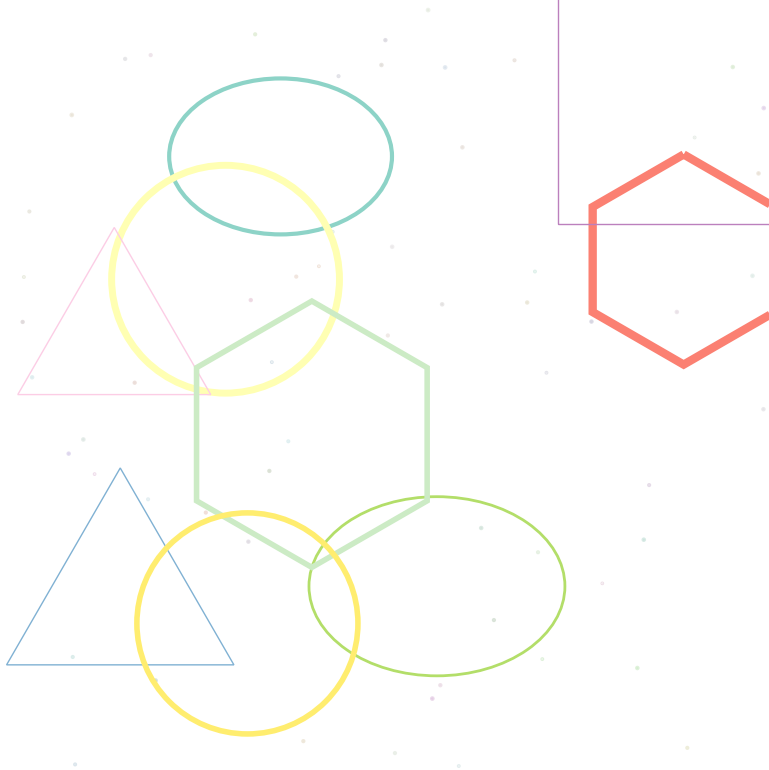[{"shape": "oval", "thickness": 1.5, "radius": 0.72, "center": [0.364, 0.797]}, {"shape": "circle", "thickness": 2.5, "radius": 0.74, "center": [0.293, 0.637]}, {"shape": "hexagon", "thickness": 3, "radius": 0.68, "center": [0.888, 0.663]}, {"shape": "triangle", "thickness": 0.5, "radius": 0.85, "center": [0.156, 0.222]}, {"shape": "oval", "thickness": 1, "radius": 0.83, "center": [0.567, 0.239]}, {"shape": "triangle", "thickness": 0.5, "radius": 0.72, "center": [0.148, 0.56]}, {"shape": "square", "thickness": 0.5, "radius": 0.82, "center": [0.89, 0.874]}, {"shape": "hexagon", "thickness": 2, "radius": 0.86, "center": [0.405, 0.436]}, {"shape": "circle", "thickness": 2, "radius": 0.72, "center": [0.321, 0.19]}]